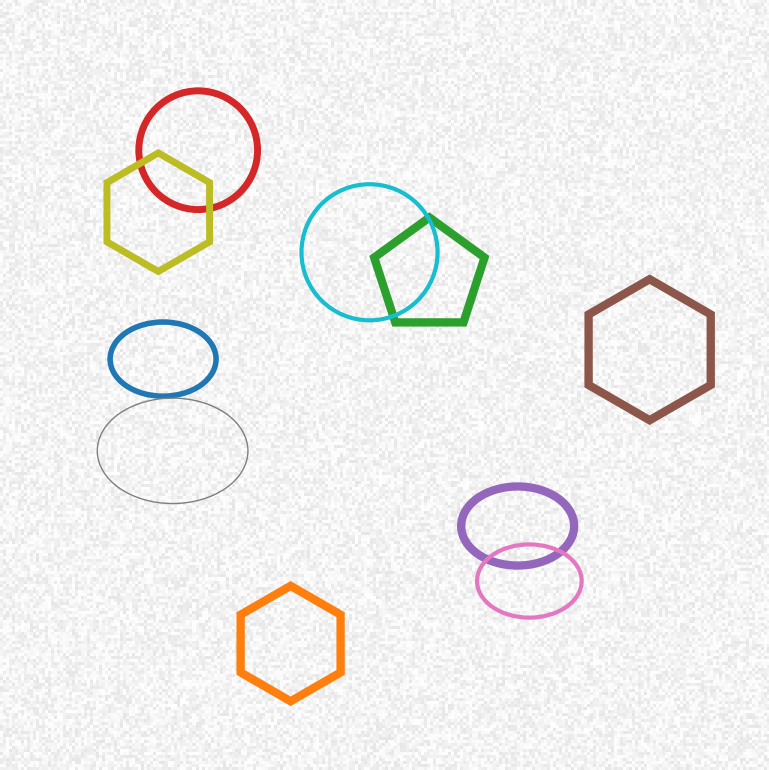[{"shape": "oval", "thickness": 2, "radius": 0.34, "center": [0.212, 0.534]}, {"shape": "hexagon", "thickness": 3, "radius": 0.37, "center": [0.377, 0.164]}, {"shape": "pentagon", "thickness": 3, "radius": 0.38, "center": [0.558, 0.642]}, {"shape": "circle", "thickness": 2.5, "radius": 0.39, "center": [0.257, 0.805]}, {"shape": "oval", "thickness": 3, "radius": 0.37, "center": [0.672, 0.317]}, {"shape": "hexagon", "thickness": 3, "radius": 0.46, "center": [0.844, 0.546]}, {"shape": "oval", "thickness": 1.5, "radius": 0.34, "center": [0.687, 0.245]}, {"shape": "oval", "thickness": 0.5, "radius": 0.49, "center": [0.224, 0.415]}, {"shape": "hexagon", "thickness": 2.5, "radius": 0.38, "center": [0.206, 0.724]}, {"shape": "circle", "thickness": 1.5, "radius": 0.44, "center": [0.48, 0.672]}]